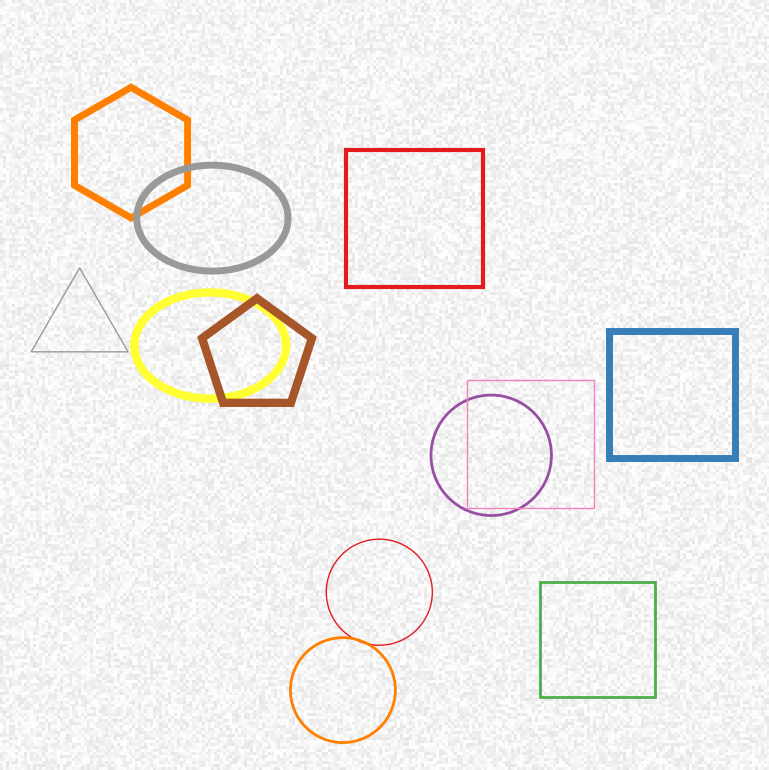[{"shape": "square", "thickness": 1.5, "radius": 0.45, "center": [0.538, 0.716]}, {"shape": "circle", "thickness": 0.5, "radius": 0.34, "center": [0.493, 0.231]}, {"shape": "square", "thickness": 2.5, "radius": 0.41, "center": [0.873, 0.488]}, {"shape": "square", "thickness": 1, "radius": 0.37, "center": [0.776, 0.169]}, {"shape": "circle", "thickness": 1, "radius": 0.39, "center": [0.638, 0.409]}, {"shape": "hexagon", "thickness": 2.5, "radius": 0.42, "center": [0.17, 0.802]}, {"shape": "circle", "thickness": 1, "radius": 0.34, "center": [0.445, 0.104]}, {"shape": "oval", "thickness": 3, "radius": 0.49, "center": [0.273, 0.551]}, {"shape": "pentagon", "thickness": 3, "radius": 0.37, "center": [0.334, 0.538]}, {"shape": "square", "thickness": 0.5, "radius": 0.41, "center": [0.689, 0.423]}, {"shape": "triangle", "thickness": 0.5, "radius": 0.36, "center": [0.103, 0.579]}, {"shape": "oval", "thickness": 2.5, "radius": 0.49, "center": [0.276, 0.717]}]